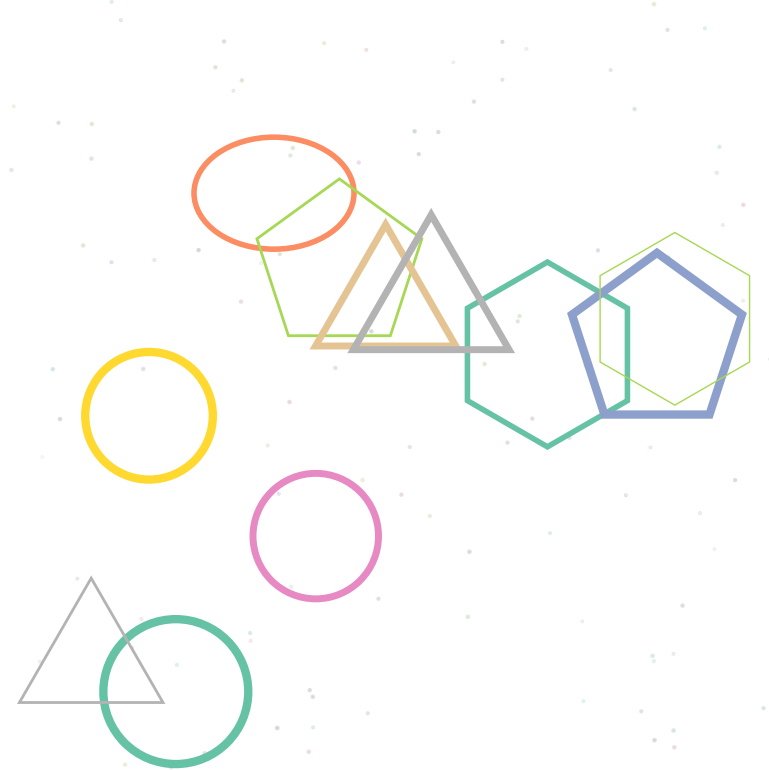[{"shape": "circle", "thickness": 3, "radius": 0.47, "center": [0.228, 0.102]}, {"shape": "hexagon", "thickness": 2, "radius": 0.6, "center": [0.711, 0.54]}, {"shape": "oval", "thickness": 2, "radius": 0.52, "center": [0.356, 0.749]}, {"shape": "pentagon", "thickness": 3, "radius": 0.58, "center": [0.853, 0.556]}, {"shape": "circle", "thickness": 2.5, "radius": 0.41, "center": [0.41, 0.304]}, {"shape": "pentagon", "thickness": 1, "radius": 0.56, "center": [0.441, 0.655]}, {"shape": "hexagon", "thickness": 0.5, "radius": 0.56, "center": [0.876, 0.586]}, {"shape": "circle", "thickness": 3, "radius": 0.41, "center": [0.194, 0.46]}, {"shape": "triangle", "thickness": 2.5, "radius": 0.53, "center": [0.501, 0.603]}, {"shape": "triangle", "thickness": 1, "radius": 0.54, "center": [0.118, 0.141]}, {"shape": "triangle", "thickness": 2.5, "radius": 0.58, "center": [0.56, 0.604]}]